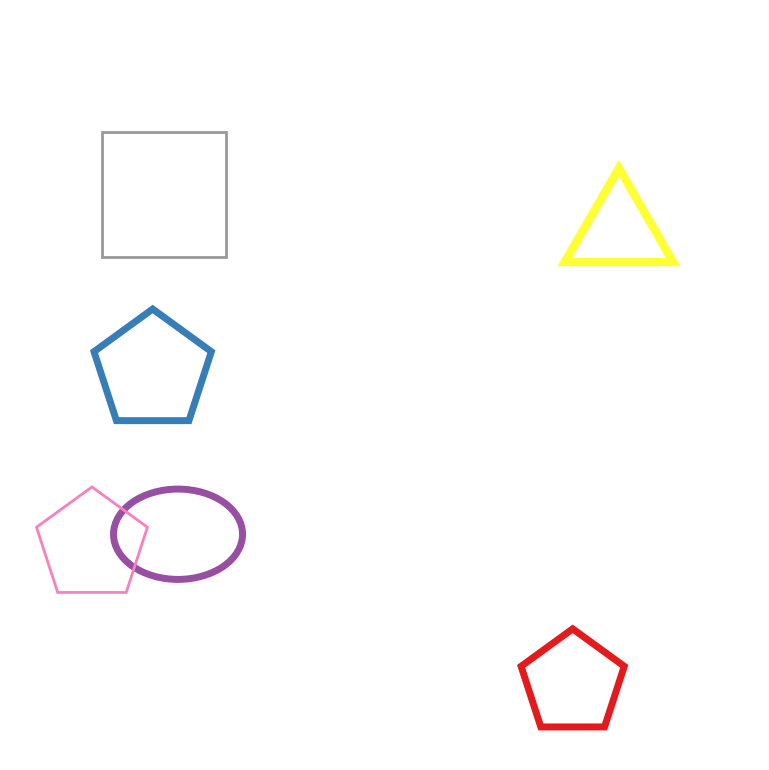[{"shape": "pentagon", "thickness": 2.5, "radius": 0.35, "center": [0.744, 0.113]}, {"shape": "pentagon", "thickness": 2.5, "radius": 0.4, "center": [0.198, 0.519]}, {"shape": "oval", "thickness": 2.5, "radius": 0.42, "center": [0.231, 0.306]}, {"shape": "triangle", "thickness": 3, "radius": 0.41, "center": [0.804, 0.7]}, {"shape": "pentagon", "thickness": 1, "radius": 0.38, "center": [0.119, 0.292]}, {"shape": "square", "thickness": 1, "radius": 0.4, "center": [0.213, 0.747]}]